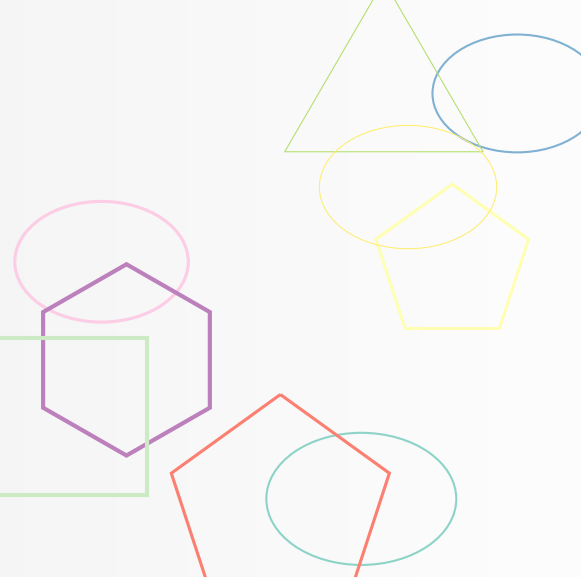[{"shape": "oval", "thickness": 1, "radius": 0.82, "center": [0.622, 0.135]}, {"shape": "pentagon", "thickness": 1.5, "radius": 0.69, "center": [0.778, 0.542]}, {"shape": "pentagon", "thickness": 1.5, "radius": 0.99, "center": [0.482, 0.119]}, {"shape": "oval", "thickness": 1, "radius": 0.73, "center": [0.89, 0.837]}, {"shape": "triangle", "thickness": 0.5, "radius": 0.99, "center": [0.66, 0.835]}, {"shape": "oval", "thickness": 1.5, "radius": 0.75, "center": [0.175, 0.546]}, {"shape": "hexagon", "thickness": 2, "radius": 0.83, "center": [0.218, 0.376]}, {"shape": "square", "thickness": 2, "radius": 0.68, "center": [0.116, 0.279]}, {"shape": "oval", "thickness": 0.5, "radius": 0.76, "center": [0.702, 0.675]}]